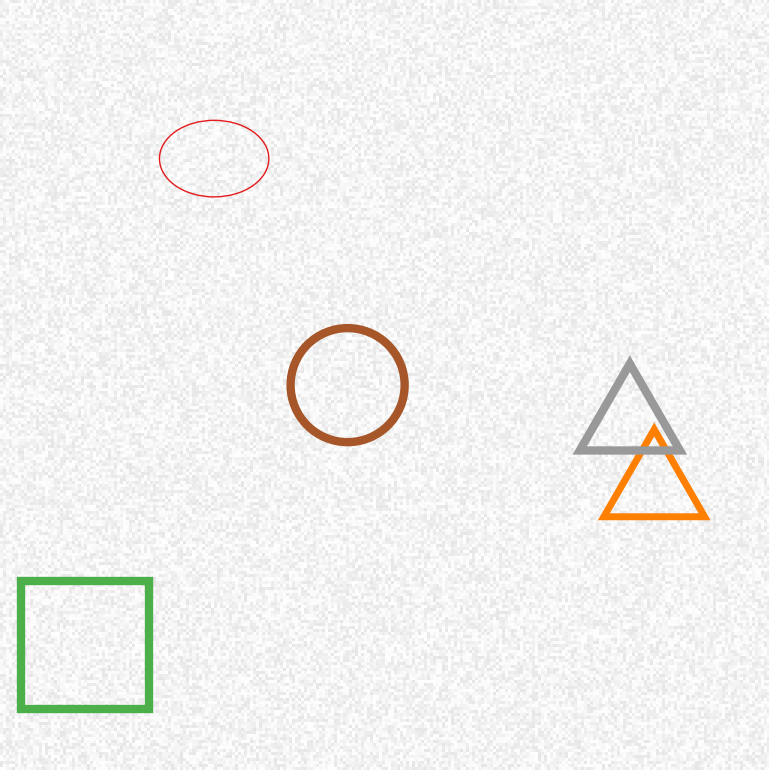[{"shape": "oval", "thickness": 0.5, "radius": 0.36, "center": [0.278, 0.794]}, {"shape": "square", "thickness": 3, "radius": 0.42, "center": [0.11, 0.163]}, {"shape": "triangle", "thickness": 2.5, "radius": 0.38, "center": [0.85, 0.367]}, {"shape": "circle", "thickness": 3, "radius": 0.37, "center": [0.451, 0.5]}, {"shape": "triangle", "thickness": 3, "radius": 0.38, "center": [0.818, 0.453]}]